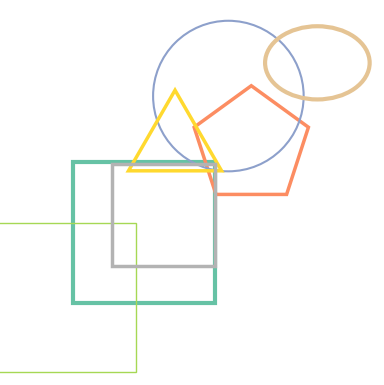[{"shape": "square", "thickness": 3, "radius": 0.92, "center": [0.374, 0.397]}, {"shape": "pentagon", "thickness": 2.5, "radius": 0.78, "center": [0.653, 0.621]}, {"shape": "circle", "thickness": 1.5, "radius": 0.98, "center": [0.593, 0.751]}, {"shape": "square", "thickness": 1, "radius": 0.97, "center": [0.159, 0.228]}, {"shape": "triangle", "thickness": 2.5, "radius": 0.7, "center": [0.455, 0.626]}, {"shape": "oval", "thickness": 3, "radius": 0.68, "center": [0.824, 0.837]}, {"shape": "square", "thickness": 2.5, "radius": 0.67, "center": [0.424, 0.442]}]